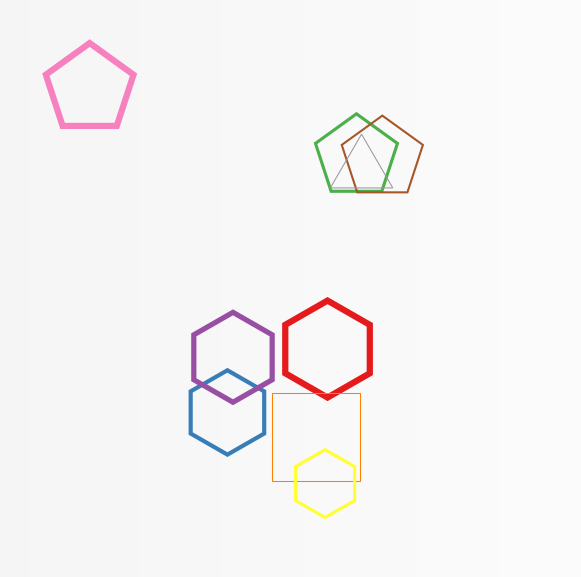[{"shape": "hexagon", "thickness": 3, "radius": 0.42, "center": [0.563, 0.395]}, {"shape": "hexagon", "thickness": 2, "radius": 0.37, "center": [0.391, 0.285]}, {"shape": "pentagon", "thickness": 1.5, "radius": 0.37, "center": [0.613, 0.728]}, {"shape": "hexagon", "thickness": 2.5, "radius": 0.39, "center": [0.401, 0.38]}, {"shape": "square", "thickness": 0.5, "radius": 0.38, "center": [0.544, 0.242]}, {"shape": "hexagon", "thickness": 1.5, "radius": 0.29, "center": [0.559, 0.162]}, {"shape": "pentagon", "thickness": 1, "radius": 0.37, "center": [0.658, 0.725]}, {"shape": "pentagon", "thickness": 3, "radius": 0.4, "center": [0.154, 0.845]}, {"shape": "triangle", "thickness": 0.5, "radius": 0.31, "center": [0.622, 0.705]}]